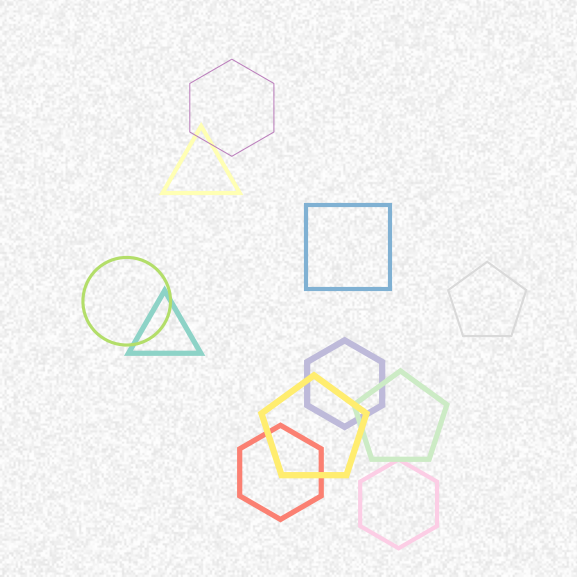[{"shape": "triangle", "thickness": 2.5, "radius": 0.36, "center": [0.285, 0.424]}, {"shape": "triangle", "thickness": 2, "radius": 0.39, "center": [0.348, 0.704]}, {"shape": "hexagon", "thickness": 3, "radius": 0.37, "center": [0.597, 0.335]}, {"shape": "hexagon", "thickness": 2.5, "radius": 0.41, "center": [0.486, 0.181]}, {"shape": "square", "thickness": 2, "radius": 0.36, "center": [0.603, 0.572]}, {"shape": "circle", "thickness": 1.5, "radius": 0.38, "center": [0.219, 0.478]}, {"shape": "hexagon", "thickness": 2, "radius": 0.38, "center": [0.69, 0.127]}, {"shape": "pentagon", "thickness": 1, "radius": 0.36, "center": [0.844, 0.475]}, {"shape": "hexagon", "thickness": 0.5, "radius": 0.42, "center": [0.401, 0.813]}, {"shape": "pentagon", "thickness": 2.5, "radius": 0.42, "center": [0.693, 0.272]}, {"shape": "pentagon", "thickness": 3, "radius": 0.48, "center": [0.544, 0.254]}]